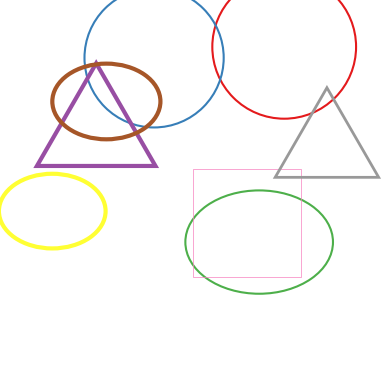[{"shape": "circle", "thickness": 1.5, "radius": 0.93, "center": [0.738, 0.878]}, {"shape": "circle", "thickness": 1.5, "radius": 0.9, "center": [0.4, 0.85]}, {"shape": "oval", "thickness": 1.5, "radius": 0.96, "center": [0.673, 0.371]}, {"shape": "triangle", "thickness": 3, "radius": 0.89, "center": [0.25, 0.658]}, {"shape": "oval", "thickness": 3, "radius": 0.69, "center": [0.136, 0.452]}, {"shape": "oval", "thickness": 3, "radius": 0.7, "center": [0.276, 0.736]}, {"shape": "square", "thickness": 0.5, "radius": 0.7, "center": [0.641, 0.421]}, {"shape": "triangle", "thickness": 2, "radius": 0.78, "center": [0.849, 0.617]}]